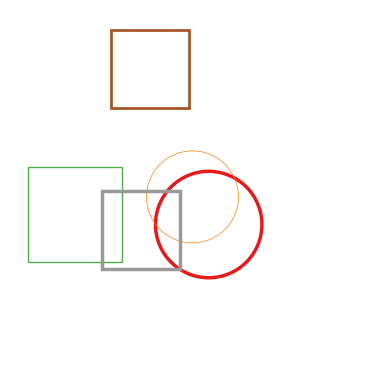[{"shape": "circle", "thickness": 2.5, "radius": 0.69, "center": [0.542, 0.417]}, {"shape": "square", "thickness": 1, "radius": 0.61, "center": [0.195, 0.443]}, {"shape": "circle", "thickness": 0.5, "radius": 0.6, "center": [0.5, 0.489]}, {"shape": "square", "thickness": 2, "radius": 0.51, "center": [0.39, 0.821]}, {"shape": "square", "thickness": 2.5, "radius": 0.51, "center": [0.367, 0.403]}]